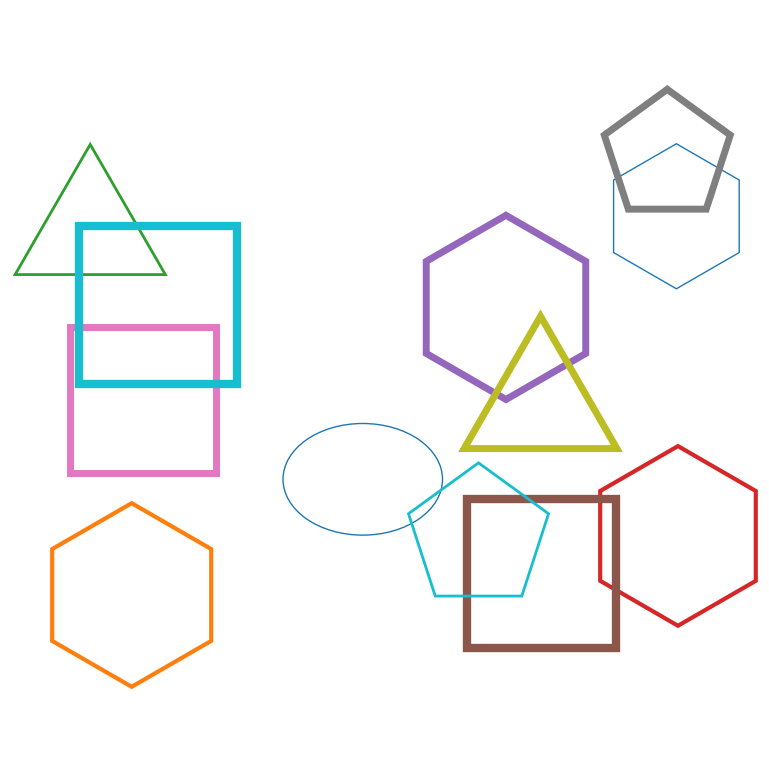[{"shape": "oval", "thickness": 0.5, "radius": 0.52, "center": [0.471, 0.378]}, {"shape": "hexagon", "thickness": 0.5, "radius": 0.47, "center": [0.878, 0.719]}, {"shape": "hexagon", "thickness": 1.5, "radius": 0.6, "center": [0.171, 0.227]}, {"shape": "triangle", "thickness": 1, "radius": 0.56, "center": [0.117, 0.7]}, {"shape": "hexagon", "thickness": 1.5, "radius": 0.58, "center": [0.881, 0.304]}, {"shape": "hexagon", "thickness": 2.5, "radius": 0.6, "center": [0.657, 0.601]}, {"shape": "square", "thickness": 3, "radius": 0.48, "center": [0.703, 0.255]}, {"shape": "square", "thickness": 2.5, "radius": 0.47, "center": [0.186, 0.48]}, {"shape": "pentagon", "thickness": 2.5, "radius": 0.43, "center": [0.867, 0.798]}, {"shape": "triangle", "thickness": 2.5, "radius": 0.57, "center": [0.702, 0.475]}, {"shape": "pentagon", "thickness": 1, "radius": 0.48, "center": [0.621, 0.303]}, {"shape": "square", "thickness": 3, "radius": 0.51, "center": [0.205, 0.604]}]